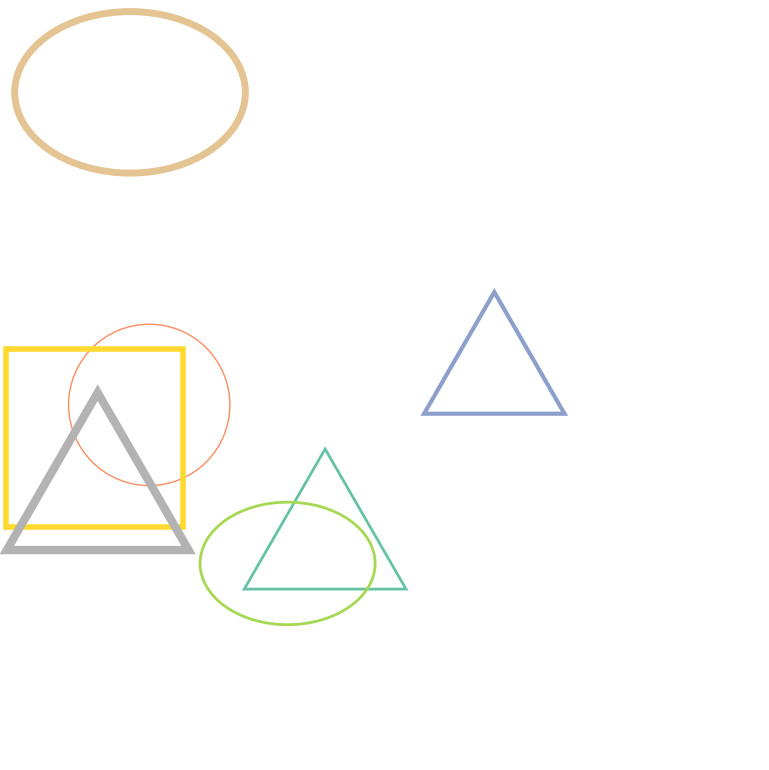[{"shape": "triangle", "thickness": 1, "radius": 0.61, "center": [0.422, 0.296]}, {"shape": "circle", "thickness": 0.5, "radius": 0.52, "center": [0.194, 0.474]}, {"shape": "triangle", "thickness": 1.5, "radius": 0.53, "center": [0.642, 0.515]}, {"shape": "oval", "thickness": 1, "radius": 0.57, "center": [0.373, 0.268]}, {"shape": "square", "thickness": 2, "radius": 0.57, "center": [0.122, 0.431]}, {"shape": "oval", "thickness": 2.5, "radius": 0.75, "center": [0.169, 0.88]}, {"shape": "triangle", "thickness": 3, "radius": 0.68, "center": [0.127, 0.354]}]